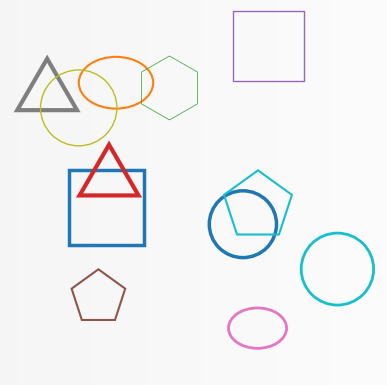[{"shape": "square", "thickness": 2.5, "radius": 0.49, "center": [0.275, 0.462]}, {"shape": "circle", "thickness": 2.5, "radius": 0.43, "center": [0.627, 0.418]}, {"shape": "oval", "thickness": 1.5, "radius": 0.48, "center": [0.299, 0.785]}, {"shape": "hexagon", "thickness": 0.5, "radius": 0.42, "center": [0.437, 0.772]}, {"shape": "triangle", "thickness": 3, "radius": 0.44, "center": [0.281, 0.536]}, {"shape": "square", "thickness": 1, "radius": 0.45, "center": [0.693, 0.881]}, {"shape": "pentagon", "thickness": 1.5, "radius": 0.36, "center": [0.254, 0.228]}, {"shape": "oval", "thickness": 2, "radius": 0.37, "center": [0.665, 0.148]}, {"shape": "triangle", "thickness": 3, "radius": 0.45, "center": [0.122, 0.758]}, {"shape": "circle", "thickness": 1, "radius": 0.49, "center": [0.203, 0.72]}, {"shape": "circle", "thickness": 2, "radius": 0.47, "center": [0.871, 0.301]}, {"shape": "pentagon", "thickness": 1.5, "radius": 0.46, "center": [0.666, 0.465]}]